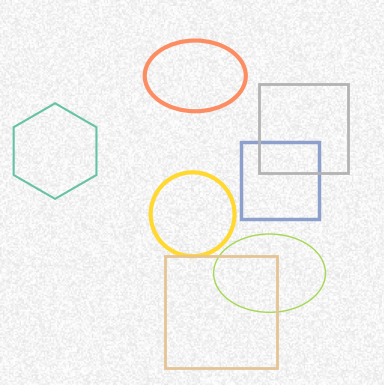[{"shape": "hexagon", "thickness": 1.5, "radius": 0.62, "center": [0.143, 0.608]}, {"shape": "oval", "thickness": 3, "radius": 0.66, "center": [0.507, 0.803]}, {"shape": "square", "thickness": 2.5, "radius": 0.5, "center": [0.728, 0.531]}, {"shape": "oval", "thickness": 1, "radius": 0.73, "center": [0.7, 0.29]}, {"shape": "circle", "thickness": 3, "radius": 0.54, "center": [0.5, 0.443]}, {"shape": "square", "thickness": 2, "radius": 0.72, "center": [0.575, 0.19]}, {"shape": "square", "thickness": 2, "radius": 0.58, "center": [0.788, 0.665]}]